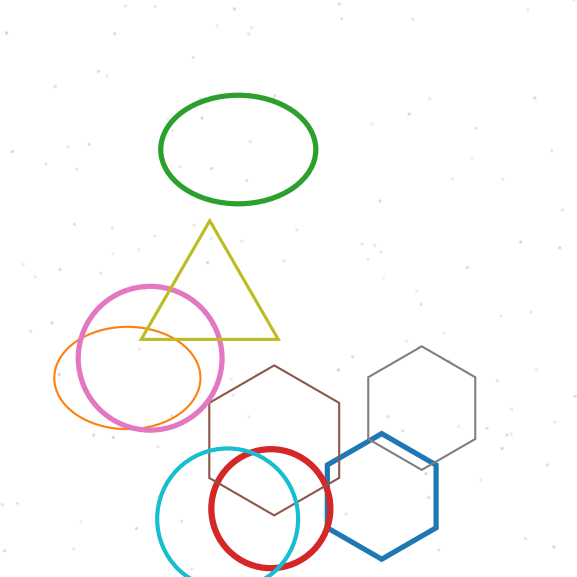[{"shape": "hexagon", "thickness": 2.5, "radius": 0.54, "center": [0.661, 0.14]}, {"shape": "oval", "thickness": 1, "radius": 0.63, "center": [0.221, 0.345]}, {"shape": "oval", "thickness": 2.5, "radius": 0.67, "center": [0.413, 0.74]}, {"shape": "circle", "thickness": 3, "radius": 0.52, "center": [0.469, 0.118]}, {"shape": "hexagon", "thickness": 1, "radius": 0.65, "center": [0.475, 0.237]}, {"shape": "circle", "thickness": 2.5, "radius": 0.62, "center": [0.26, 0.379]}, {"shape": "hexagon", "thickness": 1, "radius": 0.53, "center": [0.73, 0.292]}, {"shape": "triangle", "thickness": 1.5, "radius": 0.68, "center": [0.363, 0.48]}, {"shape": "circle", "thickness": 2, "radius": 0.61, "center": [0.394, 0.101]}]